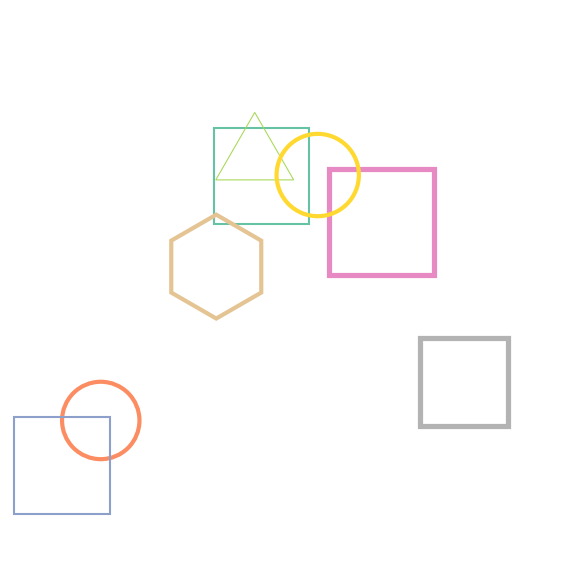[{"shape": "square", "thickness": 1, "radius": 0.41, "center": [0.453, 0.694]}, {"shape": "circle", "thickness": 2, "radius": 0.34, "center": [0.174, 0.271]}, {"shape": "square", "thickness": 1, "radius": 0.42, "center": [0.107, 0.193]}, {"shape": "square", "thickness": 2.5, "radius": 0.46, "center": [0.661, 0.615]}, {"shape": "triangle", "thickness": 0.5, "radius": 0.39, "center": [0.441, 0.727]}, {"shape": "circle", "thickness": 2, "radius": 0.36, "center": [0.55, 0.696]}, {"shape": "hexagon", "thickness": 2, "radius": 0.45, "center": [0.374, 0.537]}, {"shape": "square", "thickness": 2.5, "radius": 0.38, "center": [0.804, 0.338]}]